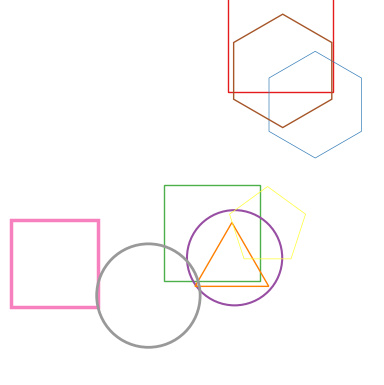[{"shape": "square", "thickness": 1, "radius": 0.68, "center": [0.729, 0.897]}, {"shape": "hexagon", "thickness": 0.5, "radius": 0.69, "center": [0.819, 0.728]}, {"shape": "square", "thickness": 1, "radius": 0.62, "center": [0.552, 0.394]}, {"shape": "circle", "thickness": 1.5, "radius": 0.62, "center": [0.609, 0.331]}, {"shape": "triangle", "thickness": 1, "radius": 0.55, "center": [0.602, 0.311]}, {"shape": "pentagon", "thickness": 0.5, "radius": 0.52, "center": [0.695, 0.412]}, {"shape": "hexagon", "thickness": 1, "radius": 0.74, "center": [0.734, 0.816]}, {"shape": "square", "thickness": 2.5, "radius": 0.56, "center": [0.142, 0.315]}, {"shape": "circle", "thickness": 2, "radius": 0.67, "center": [0.385, 0.232]}]